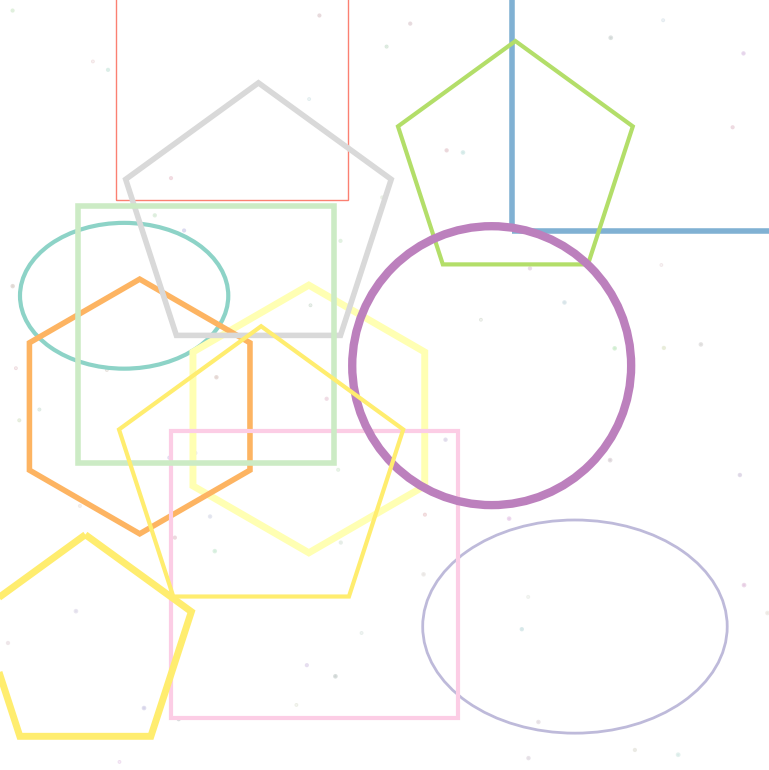[{"shape": "oval", "thickness": 1.5, "radius": 0.68, "center": [0.161, 0.616]}, {"shape": "hexagon", "thickness": 2.5, "radius": 0.87, "center": [0.401, 0.456]}, {"shape": "oval", "thickness": 1, "radius": 0.99, "center": [0.747, 0.186]}, {"shape": "square", "thickness": 0.5, "radius": 0.76, "center": [0.301, 0.892]}, {"shape": "square", "thickness": 2, "radius": 0.89, "center": [0.842, 0.878]}, {"shape": "hexagon", "thickness": 2, "radius": 0.83, "center": [0.181, 0.472]}, {"shape": "pentagon", "thickness": 1.5, "radius": 0.8, "center": [0.669, 0.786]}, {"shape": "square", "thickness": 1.5, "radius": 0.93, "center": [0.409, 0.254]}, {"shape": "pentagon", "thickness": 2, "radius": 0.91, "center": [0.336, 0.711]}, {"shape": "circle", "thickness": 3, "radius": 0.91, "center": [0.639, 0.525]}, {"shape": "square", "thickness": 2, "radius": 0.83, "center": [0.268, 0.565]}, {"shape": "pentagon", "thickness": 2.5, "radius": 0.72, "center": [0.111, 0.161]}, {"shape": "pentagon", "thickness": 1.5, "radius": 0.97, "center": [0.339, 0.382]}]